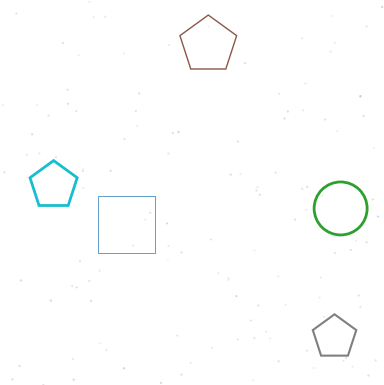[{"shape": "square", "thickness": 0.5, "radius": 0.37, "center": [0.328, 0.417]}, {"shape": "circle", "thickness": 2, "radius": 0.34, "center": [0.885, 0.459]}, {"shape": "pentagon", "thickness": 1, "radius": 0.39, "center": [0.541, 0.883]}, {"shape": "pentagon", "thickness": 1.5, "radius": 0.3, "center": [0.869, 0.124]}, {"shape": "pentagon", "thickness": 2, "radius": 0.32, "center": [0.139, 0.518]}]